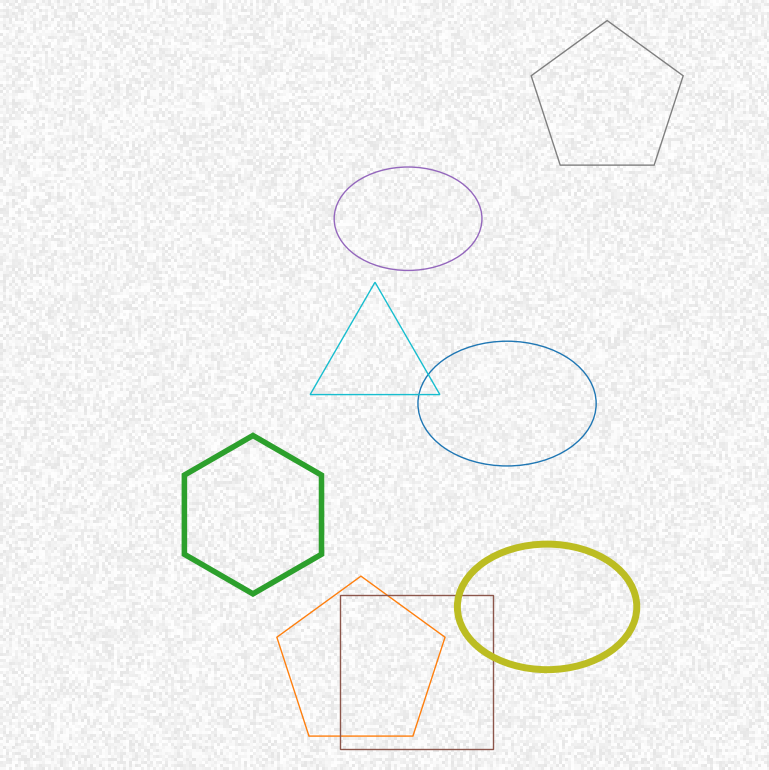[{"shape": "oval", "thickness": 0.5, "radius": 0.58, "center": [0.659, 0.476]}, {"shape": "pentagon", "thickness": 0.5, "radius": 0.57, "center": [0.469, 0.137]}, {"shape": "hexagon", "thickness": 2, "radius": 0.51, "center": [0.329, 0.332]}, {"shape": "oval", "thickness": 0.5, "radius": 0.48, "center": [0.53, 0.716]}, {"shape": "square", "thickness": 0.5, "radius": 0.5, "center": [0.54, 0.127]}, {"shape": "pentagon", "thickness": 0.5, "radius": 0.52, "center": [0.789, 0.87]}, {"shape": "oval", "thickness": 2.5, "radius": 0.58, "center": [0.71, 0.212]}, {"shape": "triangle", "thickness": 0.5, "radius": 0.49, "center": [0.487, 0.536]}]